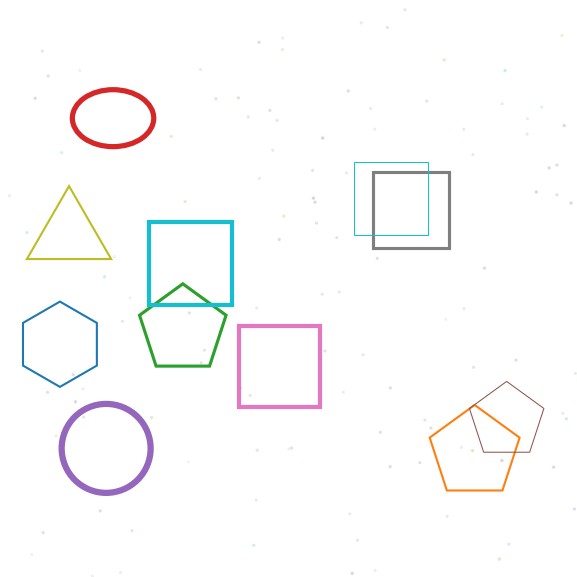[{"shape": "hexagon", "thickness": 1, "radius": 0.37, "center": [0.104, 0.403]}, {"shape": "pentagon", "thickness": 1, "radius": 0.41, "center": [0.822, 0.216]}, {"shape": "pentagon", "thickness": 1.5, "radius": 0.39, "center": [0.317, 0.429]}, {"shape": "oval", "thickness": 2.5, "radius": 0.35, "center": [0.196, 0.795]}, {"shape": "circle", "thickness": 3, "radius": 0.39, "center": [0.184, 0.223]}, {"shape": "pentagon", "thickness": 0.5, "radius": 0.34, "center": [0.877, 0.271]}, {"shape": "square", "thickness": 2, "radius": 0.35, "center": [0.484, 0.365]}, {"shape": "square", "thickness": 1.5, "radius": 0.33, "center": [0.711, 0.636]}, {"shape": "triangle", "thickness": 1, "radius": 0.42, "center": [0.12, 0.593]}, {"shape": "square", "thickness": 2, "radius": 0.36, "center": [0.33, 0.542]}, {"shape": "square", "thickness": 0.5, "radius": 0.32, "center": [0.677, 0.655]}]